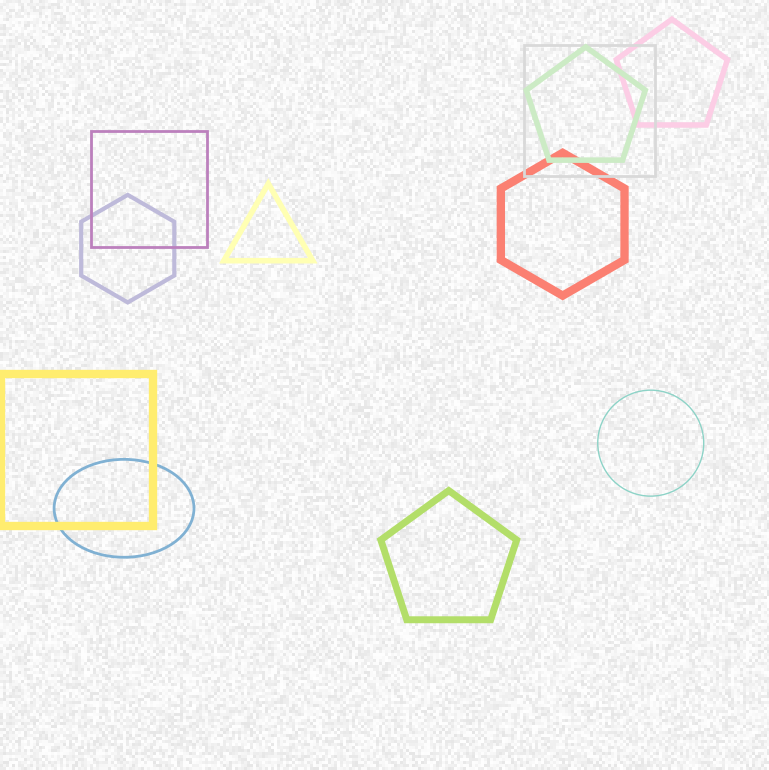[{"shape": "circle", "thickness": 0.5, "radius": 0.34, "center": [0.845, 0.424]}, {"shape": "triangle", "thickness": 2, "radius": 0.33, "center": [0.348, 0.695]}, {"shape": "hexagon", "thickness": 1.5, "radius": 0.35, "center": [0.166, 0.677]}, {"shape": "hexagon", "thickness": 3, "radius": 0.46, "center": [0.731, 0.709]}, {"shape": "oval", "thickness": 1, "radius": 0.45, "center": [0.161, 0.34]}, {"shape": "pentagon", "thickness": 2.5, "radius": 0.46, "center": [0.583, 0.27]}, {"shape": "pentagon", "thickness": 2, "radius": 0.38, "center": [0.873, 0.899]}, {"shape": "square", "thickness": 1, "radius": 0.43, "center": [0.766, 0.856]}, {"shape": "square", "thickness": 1, "radius": 0.38, "center": [0.194, 0.755]}, {"shape": "pentagon", "thickness": 2, "radius": 0.41, "center": [0.761, 0.858]}, {"shape": "square", "thickness": 3, "radius": 0.49, "center": [0.1, 0.416]}]